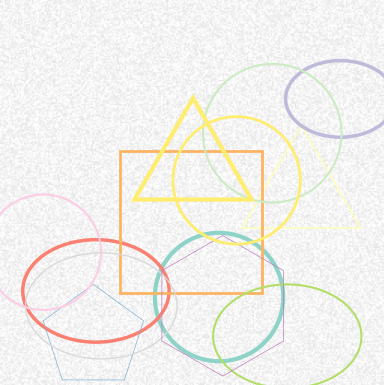[{"shape": "circle", "thickness": 3, "radius": 0.83, "center": [0.569, 0.228]}, {"shape": "triangle", "thickness": 1, "radius": 0.89, "center": [0.783, 0.497]}, {"shape": "oval", "thickness": 2.5, "radius": 0.71, "center": [0.884, 0.743]}, {"shape": "oval", "thickness": 2.5, "radius": 0.95, "center": [0.249, 0.244]}, {"shape": "pentagon", "thickness": 0.5, "radius": 0.69, "center": [0.242, 0.124]}, {"shape": "square", "thickness": 2, "radius": 0.93, "center": [0.496, 0.423]}, {"shape": "oval", "thickness": 1.5, "radius": 0.96, "center": [0.746, 0.126]}, {"shape": "circle", "thickness": 1.5, "radius": 0.75, "center": [0.112, 0.345]}, {"shape": "oval", "thickness": 1, "radius": 0.98, "center": [0.263, 0.206]}, {"shape": "hexagon", "thickness": 0.5, "radius": 0.91, "center": [0.579, 0.206]}, {"shape": "circle", "thickness": 1.5, "radius": 0.9, "center": [0.707, 0.654]}, {"shape": "triangle", "thickness": 3, "radius": 0.88, "center": [0.501, 0.57]}, {"shape": "circle", "thickness": 2, "radius": 0.83, "center": [0.615, 0.532]}]